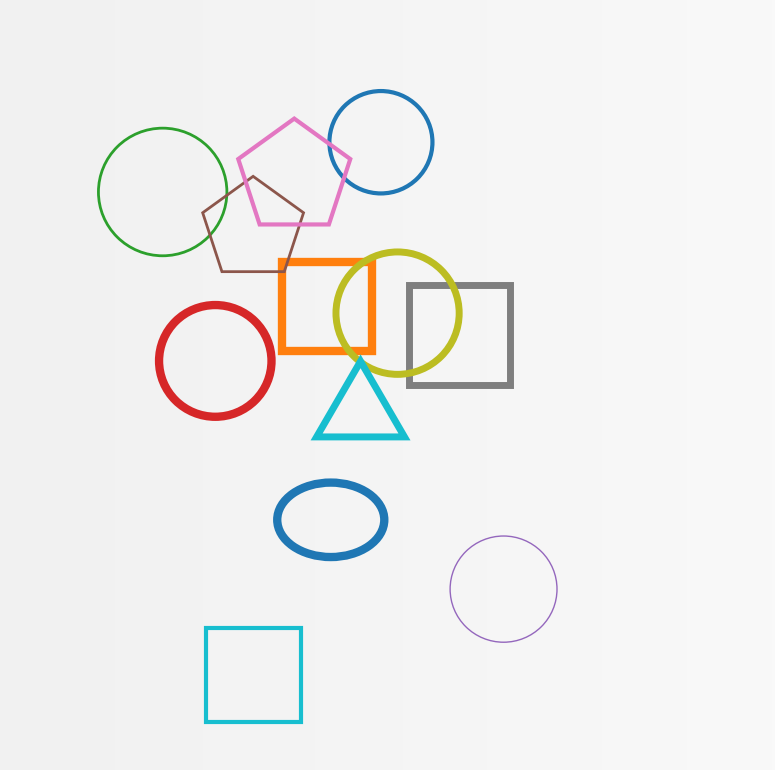[{"shape": "oval", "thickness": 3, "radius": 0.35, "center": [0.427, 0.325]}, {"shape": "circle", "thickness": 1.5, "radius": 0.33, "center": [0.492, 0.815]}, {"shape": "square", "thickness": 3, "radius": 0.29, "center": [0.422, 0.602]}, {"shape": "circle", "thickness": 1, "radius": 0.41, "center": [0.21, 0.751]}, {"shape": "circle", "thickness": 3, "radius": 0.36, "center": [0.278, 0.531]}, {"shape": "circle", "thickness": 0.5, "radius": 0.34, "center": [0.65, 0.235]}, {"shape": "pentagon", "thickness": 1, "radius": 0.34, "center": [0.327, 0.703]}, {"shape": "pentagon", "thickness": 1.5, "radius": 0.38, "center": [0.38, 0.77]}, {"shape": "square", "thickness": 2.5, "radius": 0.33, "center": [0.593, 0.565]}, {"shape": "circle", "thickness": 2.5, "radius": 0.4, "center": [0.513, 0.593]}, {"shape": "square", "thickness": 1.5, "radius": 0.31, "center": [0.327, 0.124]}, {"shape": "triangle", "thickness": 2.5, "radius": 0.33, "center": [0.465, 0.465]}]